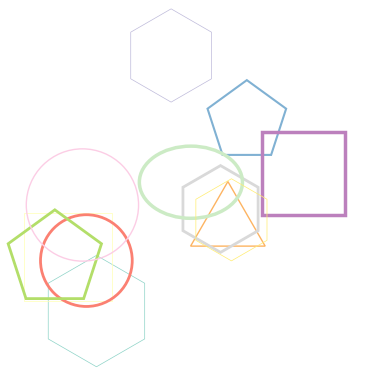[{"shape": "hexagon", "thickness": 0.5, "radius": 0.72, "center": [0.251, 0.192]}, {"shape": "square", "thickness": 0.5, "radius": 0.57, "center": [0.177, 0.331]}, {"shape": "hexagon", "thickness": 0.5, "radius": 0.61, "center": [0.444, 0.856]}, {"shape": "circle", "thickness": 2, "radius": 0.6, "center": [0.224, 0.323]}, {"shape": "pentagon", "thickness": 1.5, "radius": 0.54, "center": [0.641, 0.684]}, {"shape": "triangle", "thickness": 1, "radius": 0.56, "center": [0.592, 0.417]}, {"shape": "pentagon", "thickness": 2, "radius": 0.64, "center": [0.142, 0.328]}, {"shape": "circle", "thickness": 1, "radius": 0.73, "center": [0.214, 0.468]}, {"shape": "hexagon", "thickness": 2, "radius": 0.56, "center": [0.573, 0.457]}, {"shape": "square", "thickness": 2.5, "radius": 0.54, "center": [0.789, 0.548]}, {"shape": "oval", "thickness": 2.5, "radius": 0.67, "center": [0.496, 0.527]}, {"shape": "hexagon", "thickness": 0.5, "radius": 0.53, "center": [0.601, 0.429]}]